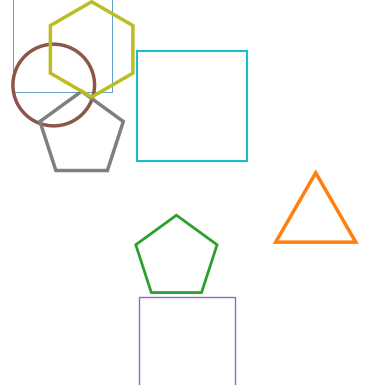[{"shape": "square", "thickness": 0.5, "radius": 0.65, "center": [0.162, 0.889]}, {"shape": "triangle", "thickness": 2.5, "radius": 0.6, "center": [0.82, 0.431]}, {"shape": "pentagon", "thickness": 2, "radius": 0.56, "center": [0.458, 0.33]}, {"shape": "square", "thickness": 1, "radius": 0.62, "center": [0.485, 0.103]}, {"shape": "circle", "thickness": 2.5, "radius": 0.53, "center": [0.14, 0.779]}, {"shape": "pentagon", "thickness": 2.5, "radius": 0.57, "center": [0.212, 0.649]}, {"shape": "hexagon", "thickness": 2.5, "radius": 0.62, "center": [0.238, 0.872]}, {"shape": "square", "thickness": 1.5, "radius": 0.71, "center": [0.498, 0.725]}]